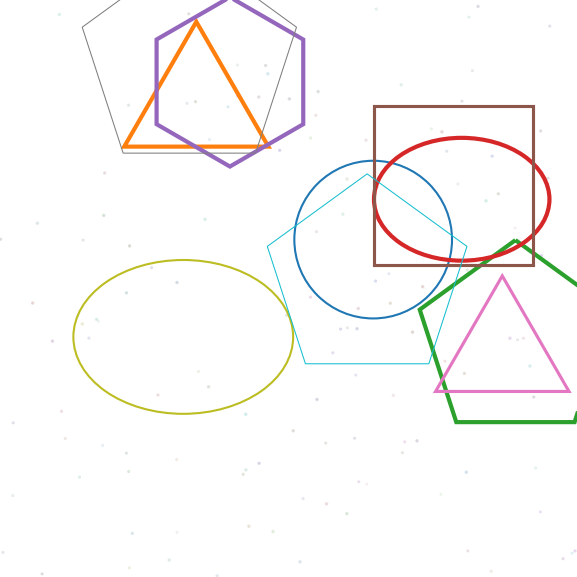[{"shape": "circle", "thickness": 1, "radius": 0.68, "center": [0.646, 0.584]}, {"shape": "triangle", "thickness": 2, "radius": 0.72, "center": [0.34, 0.817]}, {"shape": "pentagon", "thickness": 2, "radius": 0.87, "center": [0.893, 0.409]}, {"shape": "oval", "thickness": 2, "radius": 0.76, "center": [0.8, 0.654]}, {"shape": "hexagon", "thickness": 2, "radius": 0.73, "center": [0.398, 0.857]}, {"shape": "square", "thickness": 1.5, "radius": 0.69, "center": [0.786, 0.678]}, {"shape": "triangle", "thickness": 1.5, "radius": 0.67, "center": [0.87, 0.388]}, {"shape": "pentagon", "thickness": 0.5, "radius": 0.98, "center": [0.328, 0.892]}, {"shape": "oval", "thickness": 1, "radius": 0.95, "center": [0.317, 0.416]}, {"shape": "pentagon", "thickness": 0.5, "radius": 0.91, "center": [0.636, 0.516]}]